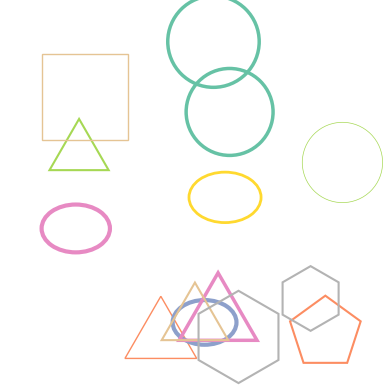[{"shape": "circle", "thickness": 2.5, "radius": 0.56, "center": [0.596, 0.709]}, {"shape": "circle", "thickness": 2.5, "radius": 0.59, "center": [0.554, 0.892]}, {"shape": "pentagon", "thickness": 1.5, "radius": 0.48, "center": [0.845, 0.136]}, {"shape": "triangle", "thickness": 1, "radius": 0.54, "center": [0.418, 0.123]}, {"shape": "oval", "thickness": 3, "radius": 0.41, "center": [0.531, 0.163]}, {"shape": "triangle", "thickness": 2.5, "radius": 0.58, "center": [0.566, 0.174]}, {"shape": "oval", "thickness": 3, "radius": 0.44, "center": [0.197, 0.407]}, {"shape": "triangle", "thickness": 1.5, "radius": 0.44, "center": [0.205, 0.602]}, {"shape": "circle", "thickness": 0.5, "radius": 0.52, "center": [0.889, 0.578]}, {"shape": "oval", "thickness": 2, "radius": 0.47, "center": [0.584, 0.487]}, {"shape": "triangle", "thickness": 1.5, "radius": 0.5, "center": [0.506, 0.166]}, {"shape": "square", "thickness": 1, "radius": 0.56, "center": [0.221, 0.747]}, {"shape": "hexagon", "thickness": 1.5, "radius": 0.6, "center": [0.619, 0.125]}, {"shape": "hexagon", "thickness": 1.5, "radius": 0.42, "center": [0.807, 0.225]}]